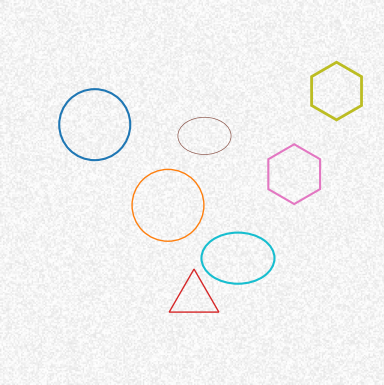[{"shape": "circle", "thickness": 1.5, "radius": 0.46, "center": [0.246, 0.676]}, {"shape": "circle", "thickness": 1, "radius": 0.47, "center": [0.436, 0.467]}, {"shape": "triangle", "thickness": 1, "radius": 0.37, "center": [0.504, 0.227]}, {"shape": "oval", "thickness": 0.5, "radius": 0.35, "center": [0.531, 0.647]}, {"shape": "hexagon", "thickness": 1.5, "radius": 0.39, "center": [0.764, 0.548]}, {"shape": "hexagon", "thickness": 2, "radius": 0.37, "center": [0.874, 0.763]}, {"shape": "oval", "thickness": 1.5, "radius": 0.47, "center": [0.618, 0.329]}]